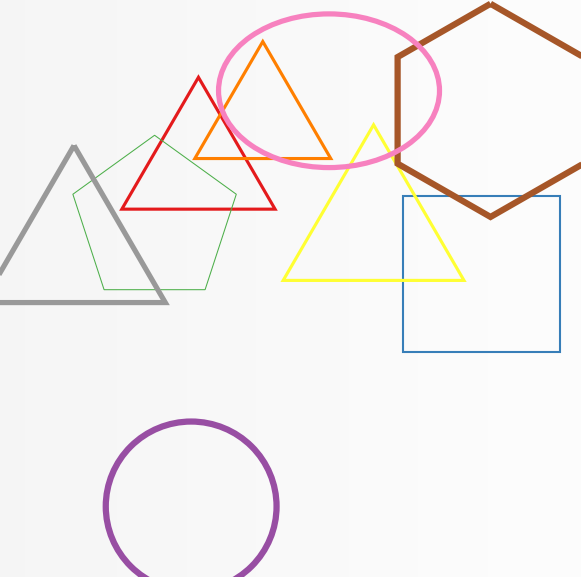[{"shape": "triangle", "thickness": 1.5, "radius": 0.76, "center": [0.341, 0.713]}, {"shape": "square", "thickness": 1, "radius": 0.67, "center": [0.828, 0.525]}, {"shape": "pentagon", "thickness": 0.5, "radius": 0.74, "center": [0.266, 0.617]}, {"shape": "circle", "thickness": 3, "radius": 0.73, "center": [0.329, 0.122]}, {"shape": "triangle", "thickness": 1.5, "radius": 0.68, "center": [0.452, 0.792]}, {"shape": "triangle", "thickness": 1.5, "radius": 0.9, "center": [0.643, 0.603]}, {"shape": "hexagon", "thickness": 3, "radius": 0.92, "center": [0.844, 0.808]}, {"shape": "oval", "thickness": 2.5, "radius": 0.95, "center": [0.566, 0.842]}, {"shape": "triangle", "thickness": 2.5, "radius": 0.91, "center": [0.127, 0.566]}]